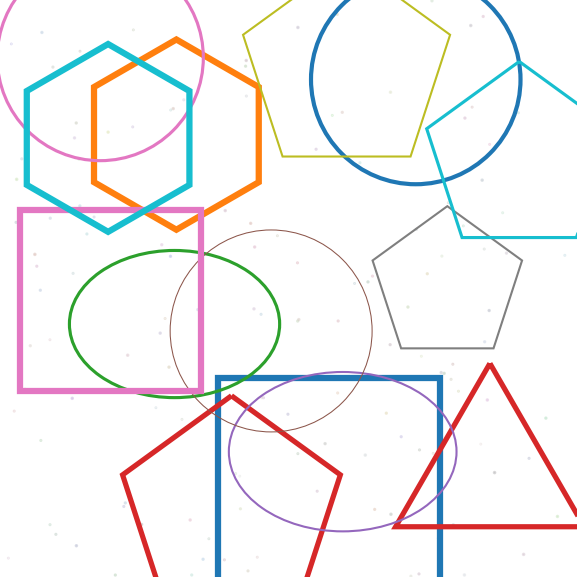[{"shape": "circle", "thickness": 2, "radius": 0.91, "center": [0.72, 0.861]}, {"shape": "square", "thickness": 3, "radius": 0.96, "center": [0.57, 0.152]}, {"shape": "hexagon", "thickness": 3, "radius": 0.82, "center": [0.305, 0.766]}, {"shape": "oval", "thickness": 1.5, "radius": 0.91, "center": [0.302, 0.438]}, {"shape": "triangle", "thickness": 2.5, "radius": 0.94, "center": [0.848, 0.181]}, {"shape": "pentagon", "thickness": 2.5, "radius": 0.99, "center": [0.401, 0.116]}, {"shape": "oval", "thickness": 1, "radius": 0.99, "center": [0.593, 0.217]}, {"shape": "circle", "thickness": 0.5, "radius": 0.87, "center": [0.469, 0.426]}, {"shape": "circle", "thickness": 1.5, "radius": 0.89, "center": [0.174, 0.899]}, {"shape": "square", "thickness": 3, "radius": 0.79, "center": [0.191, 0.479]}, {"shape": "pentagon", "thickness": 1, "radius": 0.68, "center": [0.775, 0.506]}, {"shape": "pentagon", "thickness": 1, "radius": 0.94, "center": [0.6, 0.881]}, {"shape": "pentagon", "thickness": 1.5, "radius": 0.84, "center": [0.899, 0.724]}, {"shape": "hexagon", "thickness": 3, "radius": 0.81, "center": [0.187, 0.76]}]